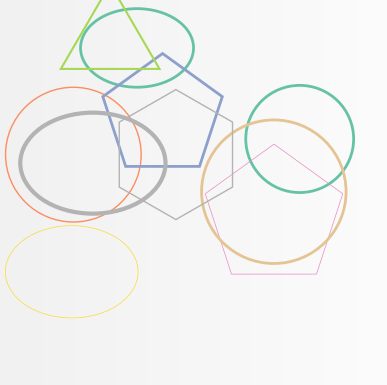[{"shape": "circle", "thickness": 2, "radius": 0.7, "center": [0.773, 0.639]}, {"shape": "oval", "thickness": 2, "radius": 0.73, "center": [0.354, 0.876]}, {"shape": "circle", "thickness": 1, "radius": 0.87, "center": [0.189, 0.598]}, {"shape": "pentagon", "thickness": 2, "radius": 0.81, "center": [0.42, 0.699]}, {"shape": "pentagon", "thickness": 0.5, "radius": 0.93, "center": [0.707, 0.439]}, {"shape": "triangle", "thickness": 1.5, "radius": 0.73, "center": [0.284, 0.894]}, {"shape": "oval", "thickness": 0.5, "radius": 0.86, "center": [0.185, 0.294]}, {"shape": "circle", "thickness": 2, "radius": 0.93, "center": [0.707, 0.502]}, {"shape": "oval", "thickness": 3, "radius": 0.94, "center": [0.24, 0.576]}, {"shape": "hexagon", "thickness": 1, "radius": 0.84, "center": [0.454, 0.598]}]